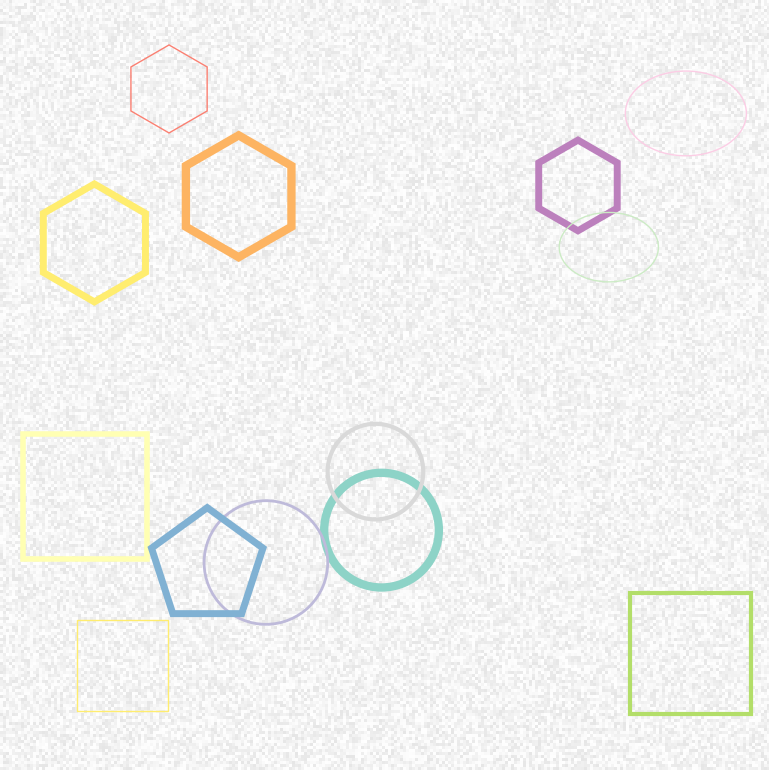[{"shape": "circle", "thickness": 3, "radius": 0.37, "center": [0.496, 0.312]}, {"shape": "square", "thickness": 2, "radius": 0.4, "center": [0.11, 0.355]}, {"shape": "circle", "thickness": 1, "radius": 0.4, "center": [0.345, 0.269]}, {"shape": "hexagon", "thickness": 0.5, "radius": 0.29, "center": [0.22, 0.884]}, {"shape": "pentagon", "thickness": 2.5, "radius": 0.38, "center": [0.269, 0.265]}, {"shape": "hexagon", "thickness": 3, "radius": 0.4, "center": [0.31, 0.745]}, {"shape": "square", "thickness": 1.5, "radius": 0.39, "center": [0.897, 0.151]}, {"shape": "oval", "thickness": 0.5, "radius": 0.39, "center": [0.891, 0.853]}, {"shape": "circle", "thickness": 1.5, "radius": 0.31, "center": [0.488, 0.388]}, {"shape": "hexagon", "thickness": 2.5, "radius": 0.29, "center": [0.751, 0.759]}, {"shape": "oval", "thickness": 0.5, "radius": 0.32, "center": [0.791, 0.679]}, {"shape": "square", "thickness": 0.5, "radius": 0.3, "center": [0.159, 0.135]}, {"shape": "hexagon", "thickness": 2.5, "radius": 0.38, "center": [0.123, 0.685]}]